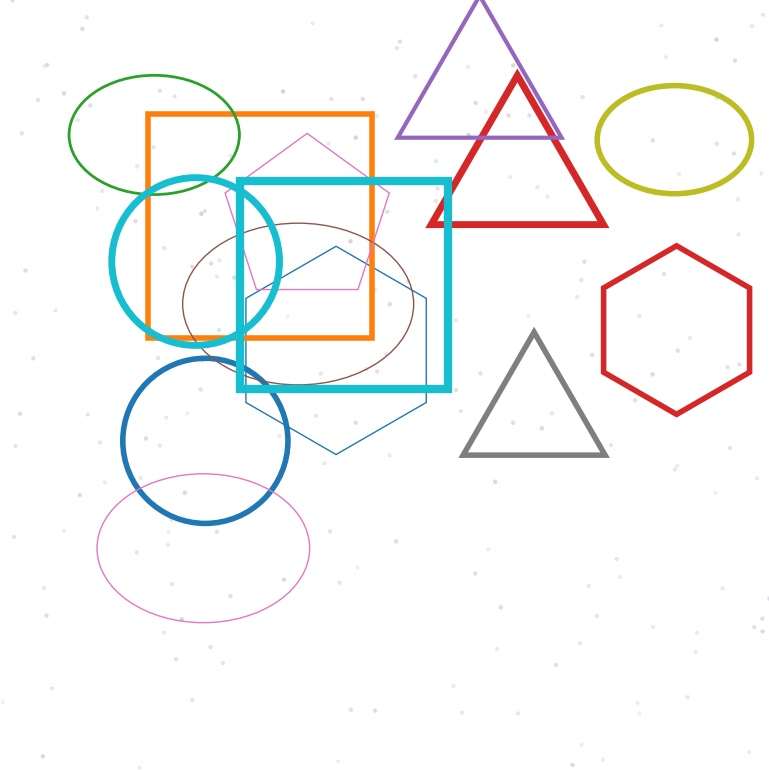[{"shape": "hexagon", "thickness": 0.5, "radius": 0.68, "center": [0.436, 0.545]}, {"shape": "circle", "thickness": 2, "radius": 0.54, "center": [0.267, 0.427]}, {"shape": "square", "thickness": 2, "radius": 0.73, "center": [0.338, 0.706]}, {"shape": "oval", "thickness": 1, "radius": 0.55, "center": [0.2, 0.825]}, {"shape": "hexagon", "thickness": 2, "radius": 0.55, "center": [0.879, 0.571]}, {"shape": "triangle", "thickness": 2.5, "radius": 0.65, "center": [0.672, 0.773]}, {"shape": "triangle", "thickness": 1.5, "radius": 0.61, "center": [0.623, 0.883]}, {"shape": "oval", "thickness": 0.5, "radius": 0.75, "center": [0.387, 0.605]}, {"shape": "oval", "thickness": 0.5, "radius": 0.69, "center": [0.264, 0.288]}, {"shape": "pentagon", "thickness": 0.5, "radius": 0.56, "center": [0.399, 0.715]}, {"shape": "triangle", "thickness": 2, "radius": 0.53, "center": [0.694, 0.462]}, {"shape": "oval", "thickness": 2, "radius": 0.5, "center": [0.876, 0.819]}, {"shape": "circle", "thickness": 2.5, "radius": 0.54, "center": [0.254, 0.66]}, {"shape": "square", "thickness": 3, "radius": 0.68, "center": [0.447, 0.63]}]